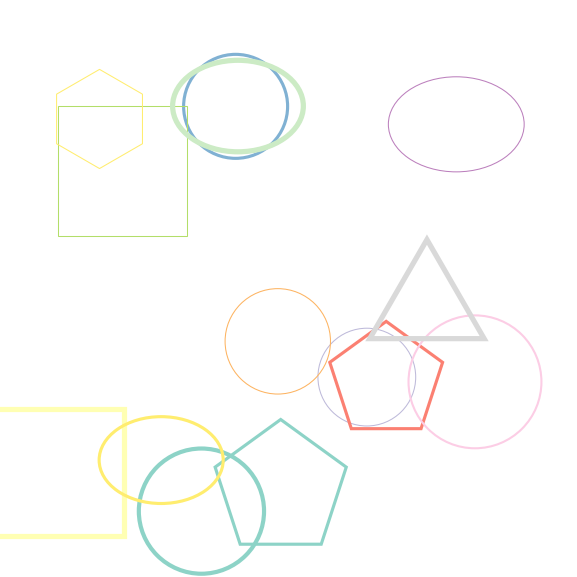[{"shape": "pentagon", "thickness": 1.5, "radius": 0.6, "center": [0.486, 0.153]}, {"shape": "circle", "thickness": 2, "radius": 0.54, "center": [0.349, 0.114]}, {"shape": "square", "thickness": 2.5, "radius": 0.55, "center": [0.106, 0.181]}, {"shape": "circle", "thickness": 0.5, "radius": 0.42, "center": [0.635, 0.346]}, {"shape": "pentagon", "thickness": 1.5, "radius": 0.51, "center": [0.669, 0.34]}, {"shape": "circle", "thickness": 1.5, "radius": 0.45, "center": [0.408, 0.815]}, {"shape": "circle", "thickness": 0.5, "radius": 0.46, "center": [0.481, 0.408]}, {"shape": "square", "thickness": 0.5, "radius": 0.56, "center": [0.212, 0.703]}, {"shape": "circle", "thickness": 1, "radius": 0.58, "center": [0.822, 0.338]}, {"shape": "triangle", "thickness": 2.5, "radius": 0.57, "center": [0.739, 0.47]}, {"shape": "oval", "thickness": 0.5, "radius": 0.59, "center": [0.79, 0.784]}, {"shape": "oval", "thickness": 2.5, "radius": 0.57, "center": [0.412, 0.816]}, {"shape": "oval", "thickness": 1.5, "radius": 0.54, "center": [0.279, 0.202]}, {"shape": "hexagon", "thickness": 0.5, "radius": 0.43, "center": [0.172, 0.793]}]